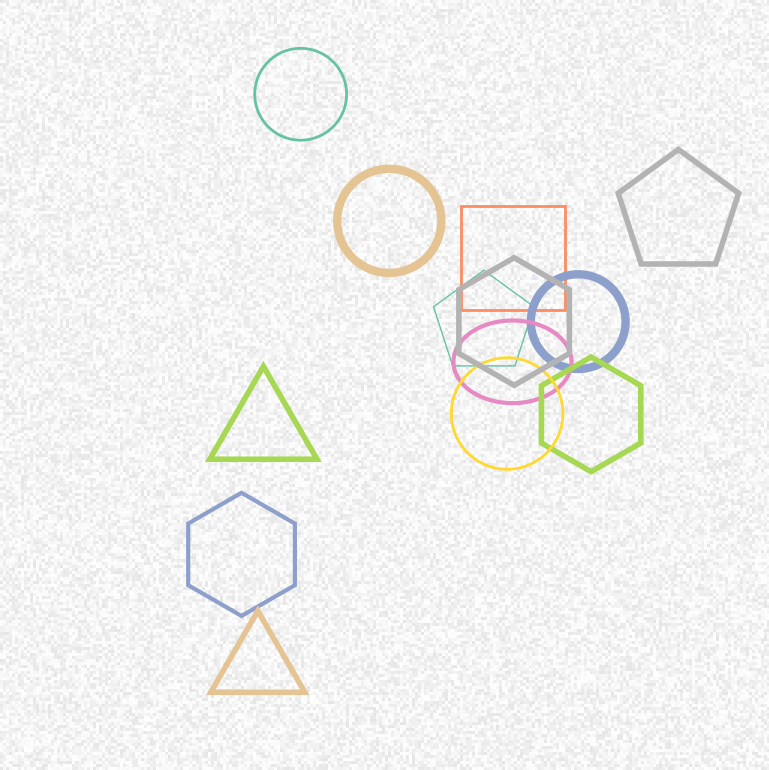[{"shape": "circle", "thickness": 1, "radius": 0.3, "center": [0.39, 0.878]}, {"shape": "pentagon", "thickness": 0.5, "radius": 0.34, "center": [0.628, 0.58]}, {"shape": "square", "thickness": 1, "radius": 0.34, "center": [0.666, 0.665]}, {"shape": "hexagon", "thickness": 1.5, "radius": 0.4, "center": [0.314, 0.28]}, {"shape": "circle", "thickness": 3, "radius": 0.31, "center": [0.751, 0.582]}, {"shape": "oval", "thickness": 1.5, "radius": 0.38, "center": [0.666, 0.53]}, {"shape": "triangle", "thickness": 2, "radius": 0.4, "center": [0.342, 0.444]}, {"shape": "hexagon", "thickness": 2, "radius": 0.37, "center": [0.768, 0.462]}, {"shape": "circle", "thickness": 1, "radius": 0.36, "center": [0.659, 0.463]}, {"shape": "triangle", "thickness": 2, "radius": 0.35, "center": [0.335, 0.136]}, {"shape": "circle", "thickness": 3, "radius": 0.34, "center": [0.506, 0.713]}, {"shape": "pentagon", "thickness": 2, "radius": 0.41, "center": [0.881, 0.724]}, {"shape": "hexagon", "thickness": 2, "radius": 0.41, "center": [0.668, 0.582]}]